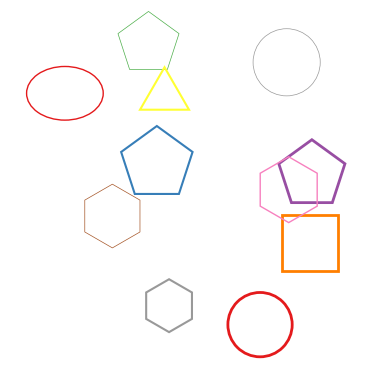[{"shape": "oval", "thickness": 1, "radius": 0.5, "center": [0.169, 0.758]}, {"shape": "circle", "thickness": 2, "radius": 0.42, "center": [0.675, 0.157]}, {"shape": "pentagon", "thickness": 1.5, "radius": 0.49, "center": [0.407, 0.575]}, {"shape": "pentagon", "thickness": 0.5, "radius": 0.42, "center": [0.386, 0.887]}, {"shape": "pentagon", "thickness": 2, "radius": 0.45, "center": [0.81, 0.547]}, {"shape": "square", "thickness": 2, "radius": 0.36, "center": [0.805, 0.368]}, {"shape": "triangle", "thickness": 1.5, "radius": 0.37, "center": [0.427, 0.752]}, {"shape": "hexagon", "thickness": 0.5, "radius": 0.41, "center": [0.292, 0.439]}, {"shape": "hexagon", "thickness": 1, "radius": 0.43, "center": [0.75, 0.507]}, {"shape": "circle", "thickness": 0.5, "radius": 0.44, "center": [0.745, 0.838]}, {"shape": "hexagon", "thickness": 1.5, "radius": 0.34, "center": [0.439, 0.206]}]